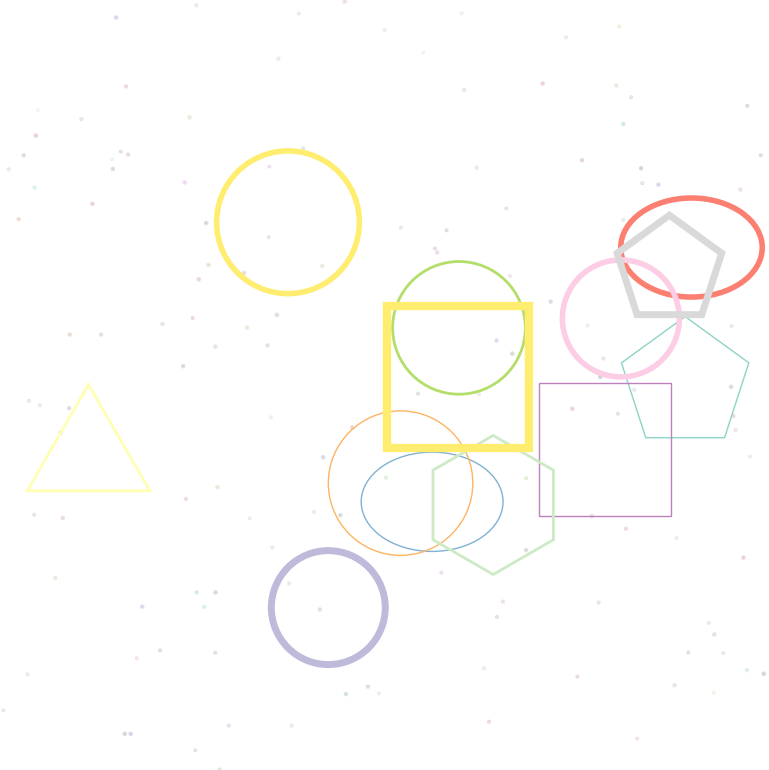[{"shape": "pentagon", "thickness": 0.5, "radius": 0.43, "center": [0.89, 0.502]}, {"shape": "triangle", "thickness": 1, "radius": 0.46, "center": [0.115, 0.409]}, {"shape": "circle", "thickness": 2.5, "radius": 0.37, "center": [0.426, 0.211]}, {"shape": "oval", "thickness": 2, "radius": 0.46, "center": [0.898, 0.679]}, {"shape": "oval", "thickness": 0.5, "radius": 0.46, "center": [0.561, 0.348]}, {"shape": "circle", "thickness": 0.5, "radius": 0.47, "center": [0.52, 0.373]}, {"shape": "circle", "thickness": 1, "radius": 0.43, "center": [0.596, 0.574]}, {"shape": "circle", "thickness": 2, "radius": 0.38, "center": [0.806, 0.586]}, {"shape": "pentagon", "thickness": 2.5, "radius": 0.36, "center": [0.869, 0.649]}, {"shape": "square", "thickness": 0.5, "radius": 0.43, "center": [0.786, 0.416]}, {"shape": "hexagon", "thickness": 1, "radius": 0.45, "center": [0.641, 0.344]}, {"shape": "square", "thickness": 3, "radius": 0.46, "center": [0.595, 0.511]}, {"shape": "circle", "thickness": 2, "radius": 0.46, "center": [0.374, 0.711]}]